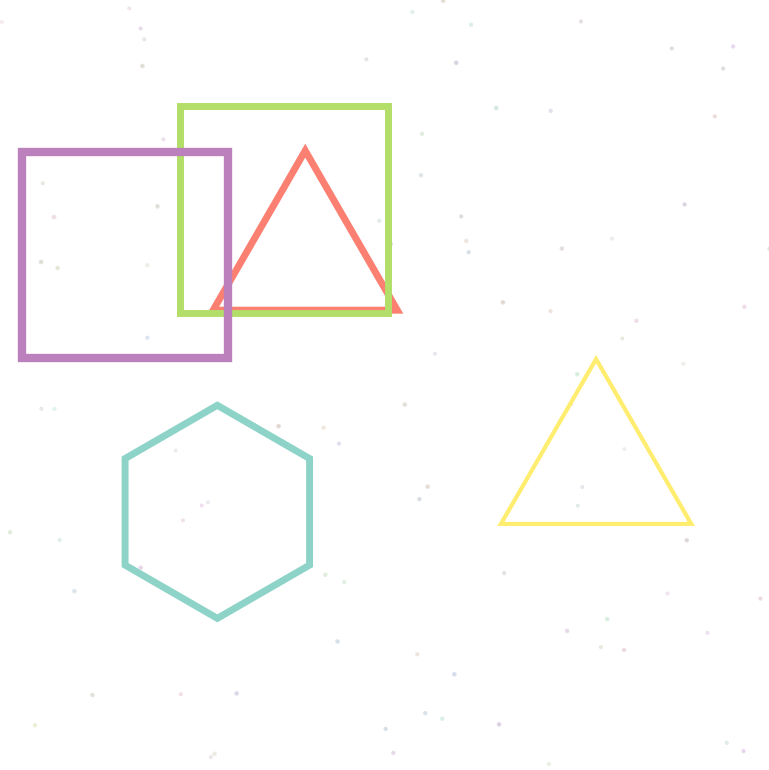[{"shape": "hexagon", "thickness": 2.5, "radius": 0.69, "center": [0.282, 0.335]}, {"shape": "triangle", "thickness": 2.5, "radius": 0.69, "center": [0.396, 0.666]}, {"shape": "square", "thickness": 2.5, "radius": 0.67, "center": [0.368, 0.728]}, {"shape": "square", "thickness": 3, "radius": 0.67, "center": [0.162, 0.669]}, {"shape": "triangle", "thickness": 1.5, "radius": 0.71, "center": [0.774, 0.391]}]